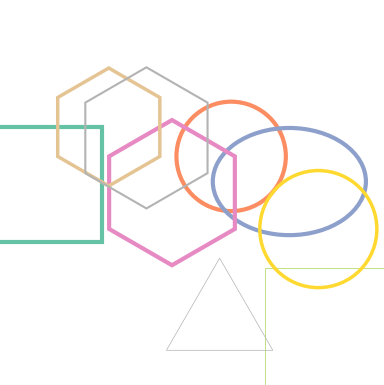[{"shape": "square", "thickness": 3, "radius": 0.74, "center": [0.117, 0.521]}, {"shape": "circle", "thickness": 3, "radius": 0.71, "center": [0.6, 0.594]}, {"shape": "oval", "thickness": 3, "radius": 0.99, "center": [0.752, 0.528]}, {"shape": "hexagon", "thickness": 3, "radius": 0.94, "center": [0.447, 0.5]}, {"shape": "square", "thickness": 0.5, "radius": 0.89, "center": [0.866, 0.125]}, {"shape": "circle", "thickness": 2.5, "radius": 0.76, "center": [0.827, 0.405]}, {"shape": "hexagon", "thickness": 2.5, "radius": 0.77, "center": [0.283, 0.67]}, {"shape": "hexagon", "thickness": 1.5, "radius": 0.92, "center": [0.38, 0.642]}, {"shape": "triangle", "thickness": 0.5, "radius": 0.8, "center": [0.57, 0.17]}]